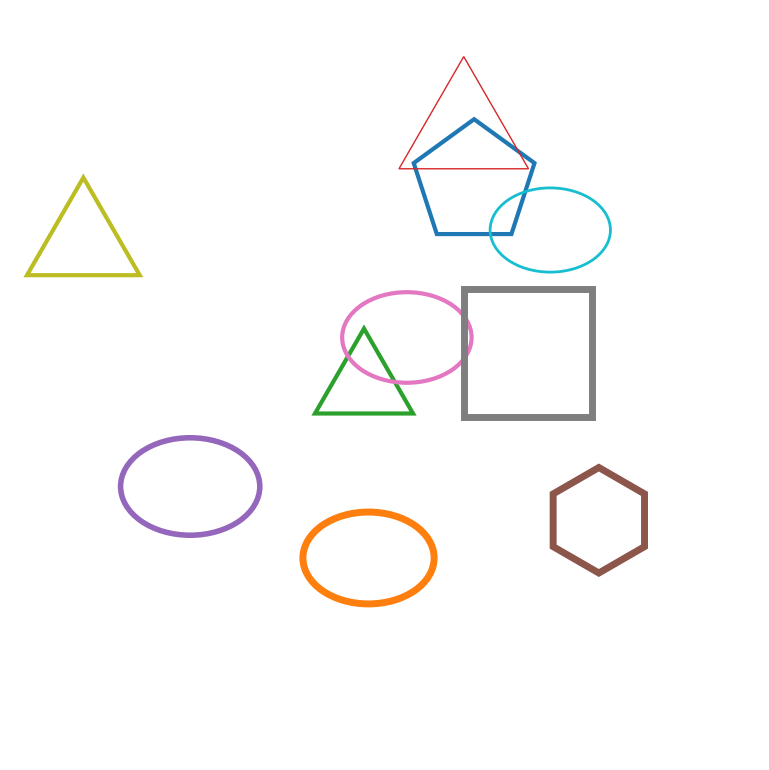[{"shape": "pentagon", "thickness": 1.5, "radius": 0.41, "center": [0.616, 0.763]}, {"shape": "oval", "thickness": 2.5, "radius": 0.43, "center": [0.479, 0.275]}, {"shape": "triangle", "thickness": 1.5, "radius": 0.37, "center": [0.473, 0.5]}, {"shape": "triangle", "thickness": 0.5, "radius": 0.49, "center": [0.602, 0.829]}, {"shape": "oval", "thickness": 2, "radius": 0.45, "center": [0.247, 0.368]}, {"shape": "hexagon", "thickness": 2.5, "radius": 0.34, "center": [0.778, 0.324]}, {"shape": "oval", "thickness": 1.5, "radius": 0.42, "center": [0.528, 0.562]}, {"shape": "square", "thickness": 2.5, "radius": 0.42, "center": [0.685, 0.542]}, {"shape": "triangle", "thickness": 1.5, "radius": 0.42, "center": [0.108, 0.685]}, {"shape": "oval", "thickness": 1, "radius": 0.39, "center": [0.715, 0.701]}]